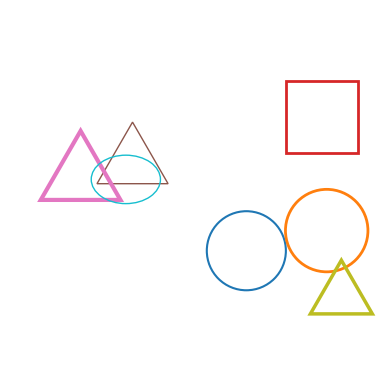[{"shape": "circle", "thickness": 1.5, "radius": 0.51, "center": [0.64, 0.349]}, {"shape": "circle", "thickness": 2, "radius": 0.54, "center": [0.849, 0.401]}, {"shape": "square", "thickness": 2, "radius": 0.47, "center": [0.837, 0.696]}, {"shape": "triangle", "thickness": 1, "radius": 0.53, "center": [0.344, 0.576]}, {"shape": "triangle", "thickness": 3, "radius": 0.6, "center": [0.209, 0.54]}, {"shape": "triangle", "thickness": 2.5, "radius": 0.46, "center": [0.887, 0.231]}, {"shape": "oval", "thickness": 1, "radius": 0.45, "center": [0.327, 0.534]}]